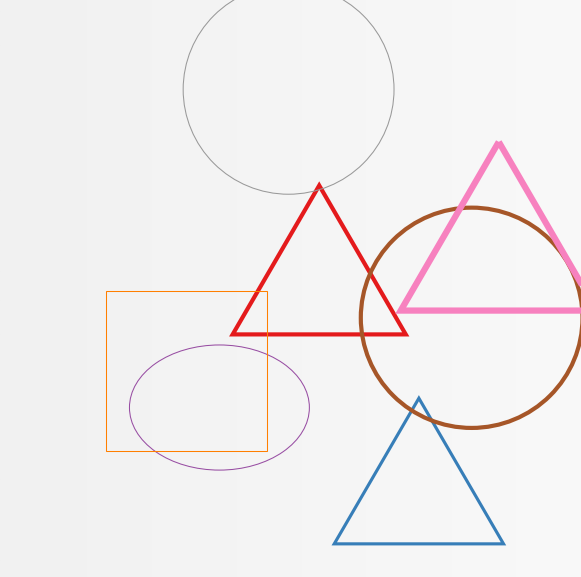[{"shape": "triangle", "thickness": 2, "radius": 0.86, "center": [0.549, 0.506]}, {"shape": "triangle", "thickness": 1.5, "radius": 0.84, "center": [0.721, 0.141]}, {"shape": "oval", "thickness": 0.5, "radius": 0.77, "center": [0.377, 0.293]}, {"shape": "square", "thickness": 0.5, "radius": 0.69, "center": [0.321, 0.357]}, {"shape": "circle", "thickness": 2, "radius": 0.95, "center": [0.811, 0.449]}, {"shape": "triangle", "thickness": 3, "radius": 0.97, "center": [0.858, 0.559]}, {"shape": "circle", "thickness": 0.5, "radius": 0.91, "center": [0.497, 0.844]}]